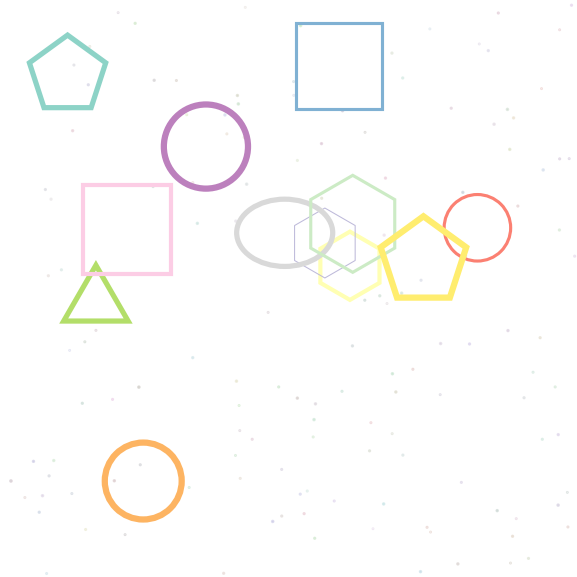[{"shape": "pentagon", "thickness": 2.5, "radius": 0.35, "center": [0.117, 0.869]}, {"shape": "hexagon", "thickness": 2, "radius": 0.3, "center": [0.606, 0.539]}, {"shape": "hexagon", "thickness": 0.5, "radius": 0.3, "center": [0.563, 0.578]}, {"shape": "circle", "thickness": 1.5, "radius": 0.29, "center": [0.827, 0.605]}, {"shape": "square", "thickness": 1.5, "radius": 0.37, "center": [0.587, 0.885]}, {"shape": "circle", "thickness": 3, "radius": 0.33, "center": [0.248, 0.166]}, {"shape": "triangle", "thickness": 2.5, "radius": 0.32, "center": [0.166, 0.475]}, {"shape": "square", "thickness": 2, "radius": 0.38, "center": [0.22, 0.602]}, {"shape": "oval", "thickness": 2.5, "radius": 0.42, "center": [0.493, 0.596]}, {"shape": "circle", "thickness": 3, "radius": 0.36, "center": [0.357, 0.745]}, {"shape": "hexagon", "thickness": 1.5, "radius": 0.42, "center": [0.611, 0.612]}, {"shape": "pentagon", "thickness": 3, "radius": 0.39, "center": [0.733, 0.547]}]